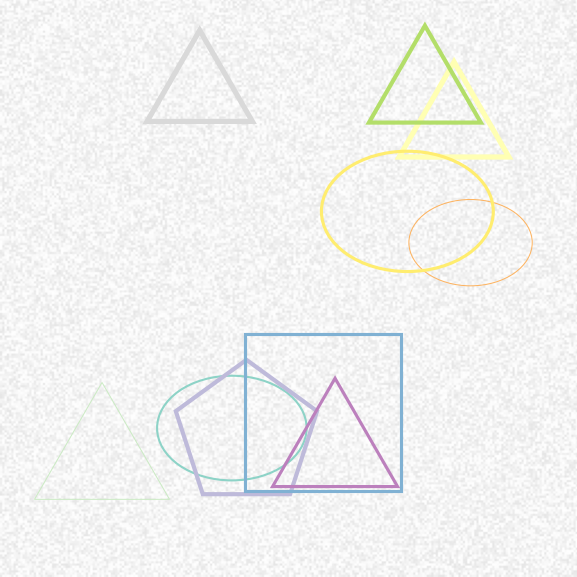[{"shape": "oval", "thickness": 1, "radius": 0.65, "center": [0.401, 0.258]}, {"shape": "triangle", "thickness": 2.5, "radius": 0.55, "center": [0.786, 0.782]}, {"shape": "pentagon", "thickness": 2, "radius": 0.64, "center": [0.427, 0.247]}, {"shape": "square", "thickness": 1.5, "radius": 0.68, "center": [0.559, 0.285]}, {"shape": "oval", "thickness": 0.5, "radius": 0.53, "center": [0.815, 0.579]}, {"shape": "triangle", "thickness": 2, "radius": 0.56, "center": [0.736, 0.843]}, {"shape": "triangle", "thickness": 2.5, "radius": 0.53, "center": [0.346, 0.842]}, {"shape": "triangle", "thickness": 1.5, "radius": 0.62, "center": [0.58, 0.219]}, {"shape": "triangle", "thickness": 0.5, "radius": 0.67, "center": [0.177, 0.202]}, {"shape": "oval", "thickness": 1.5, "radius": 0.74, "center": [0.705, 0.633]}]